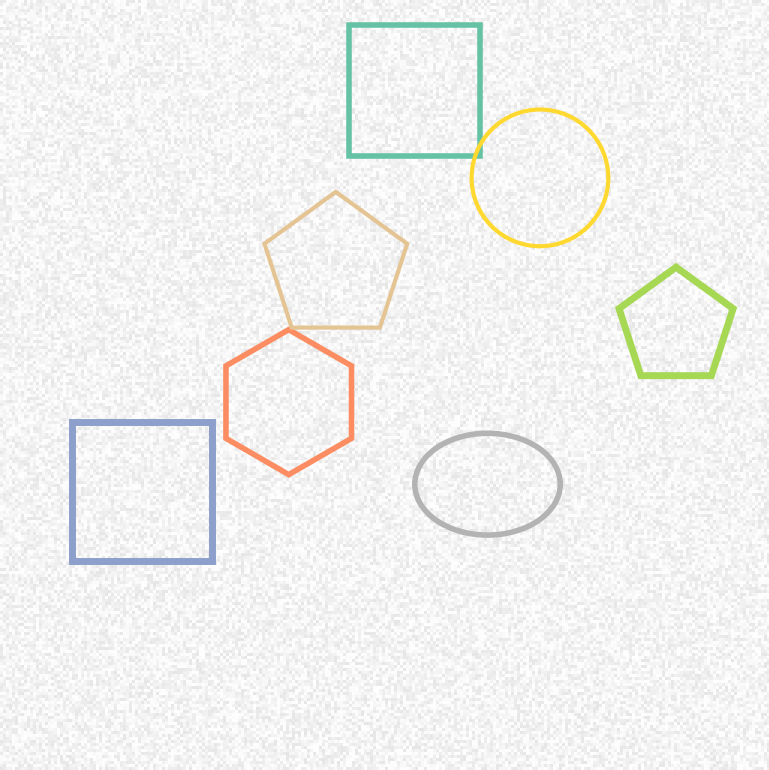[{"shape": "square", "thickness": 2, "radius": 0.43, "center": [0.538, 0.882]}, {"shape": "hexagon", "thickness": 2, "radius": 0.47, "center": [0.375, 0.478]}, {"shape": "square", "thickness": 2.5, "radius": 0.45, "center": [0.184, 0.362]}, {"shape": "pentagon", "thickness": 2.5, "radius": 0.39, "center": [0.878, 0.575]}, {"shape": "circle", "thickness": 1.5, "radius": 0.44, "center": [0.701, 0.769]}, {"shape": "pentagon", "thickness": 1.5, "radius": 0.49, "center": [0.436, 0.653]}, {"shape": "oval", "thickness": 2, "radius": 0.47, "center": [0.633, 0.371]}]